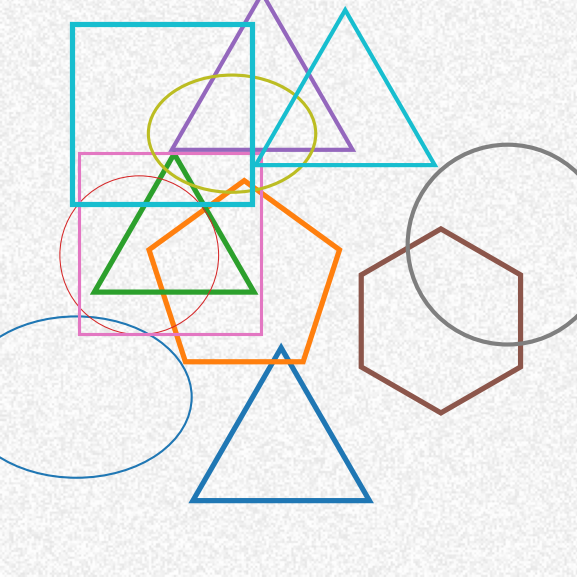[{"shape": "triangle", "thickness": 2.5, "radius": 0.88, "center": [0.487, 0.22]}, {"shape": "oval", "thickness": 1, "radius": 1.0, "center": [0.132, 0.312]}, {"shape": "pentagon", "thickness": 2.5, "radius": 0.87, "center": [0.423, 0.513]}, {"shape": "triangle", "thickness": 2.5, "radius": 0.8, "center": [0.302, 0.573]}, {"shape": "circle", "thickness": 0.5, "radius": 0.69, "center": [0.241, 0.557]}, {"shape": "triangle", "thickness": 2, "radius": 0.9, "center": [0.454, 0.83]}, {"shape": "hexagon", "thickness": 2.5, "radius": 0.8, "center": [0.763, 0.443]}, {"shape": "square", "thickness": 1.5, "radius": 0.79, "center": [0.294, 0.578]}, {"shape": "circle", "thickness": 2, "radius": 0.86, "center": [0.879, 0.576]}, {"shape": "oval", "thickness": 1.5, "radius": 0.72, "center": [0.402, 0.768]}, {"shape": "square", "thickness": 2.5, "radius": 0.78, "center": [0.281, 0.802]}, {"shape": "triangle", "thickness": 2, "radius": 0.9, "center": [0.598, 0.803]}]